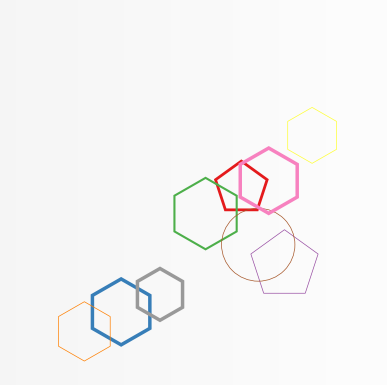[{"shape": "pentagon", "thickness": 2, "radius": 0.35, "center": [0.623, 0.512]}, {"shape": "hexagon", "thickness": 2.5, "radius": 0.43, "center": [0.313, 0.19]}, {"shape": "hexagon", "thickness": 1.5, "radius": 0.46, "center": [0.53, 0.445]}, {"shape": "pentagon", "thickness": 0.5, "radius": 0.46, "center": [0.734, 0.312]}, {"shape": "hexagon", "thickness": 0.5, "radius": 0.39, "center": [0.218, 0.139]}, {"shape": "hexagon", "thickness": 0.5, "radius": 0.36, "center": [0.805, 0.648]}, {"shape": "circle", "thickness": 0.5, "radius": 0.47, "center": [0.666, 0.364]}, {"shape": "hexagon", "thickness": 2.5, "radius": 0.42, "center": [0.693, 0.531]}, {"shape": "hexagon", "thickness": 2.5, "radius": 0.34, "center": [0.413, 0.235]}]